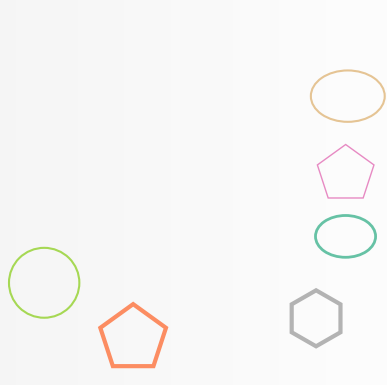[{"shape": "oval", "thickness": 2, "radius": 0.39, "center": [0.892, 0.386]}, {"shape": "pentagon", "thickness": 3, "radius": 0.45, "center": [0.344, 0.121]}, {"shape": "pentagon", "thickness": 1, "radius": 0.38, "center": [0.892, 0.548]}, {"shape": "circle", "thickness": 1.5, "radius": 0.45, "center": [0.114, 0.265]}, {"shape": "oval", "thickness": 1.5, "radius": 0.48, "center": [0.898, 0.75]}, {"shape": "hexagon", "thickness": 3, "radius": 0.36, "center": [0.816, 0.173]}]